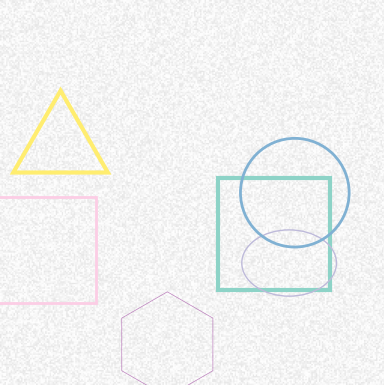[{"shape": "square", "thickness": 3, "radius": 0.73, "center": [0.712, 0.392]}, {"shape": "oval", "thickness": 1, "radius": 0.61, "center": [0.751, 0.317]}, {"shape": "circle", "thickness": 2, "radius": 0.71, "center": [0.766, 0.5]}, {"shape": "square", "thickness": 2, "radius": 0.69, "center": [0.112, 0.351]}, {"shape": "hexagon", "thickness": 0.5, "radius": 0.68, "center": [0.435, 0.105]}, {"shape": "triangle", "thickness": 3, "radius": 0.71, "center": [0.157, 0.623]}]